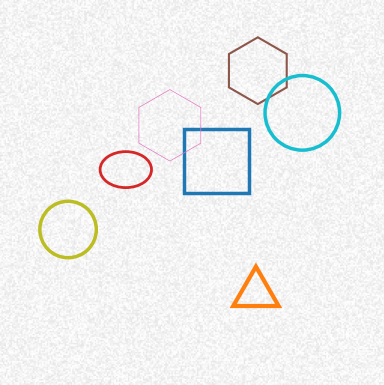[{"shape": "square", "thickness": 2.5, "radius": 0.42, "center": [0.562, 0.582]}, {"shape": "triangle", "thickness": 3, "radius": 0.34, "center": [0.665, 0.239]}, {"shape": "oval", "thickness": 2, "radius": 0.33, "center": [0.327, 0.559]}, {"shape": "hexagon", "thickness": 1.5, "radius": 0.43, "center": [0.67, 0.816]}, {"shape": "hexagon", "thickness": 0.5, "radius": 0.46, "center": [0.441, 0.675]}, {"shape": "circle", "thickness": 2.5, "radius": 0.37, "center": [0.177, 0.404]}, {"shape": "circle", "thickness": 2.5, "radius": 0.48, "center": [0.785, 0.707]}]